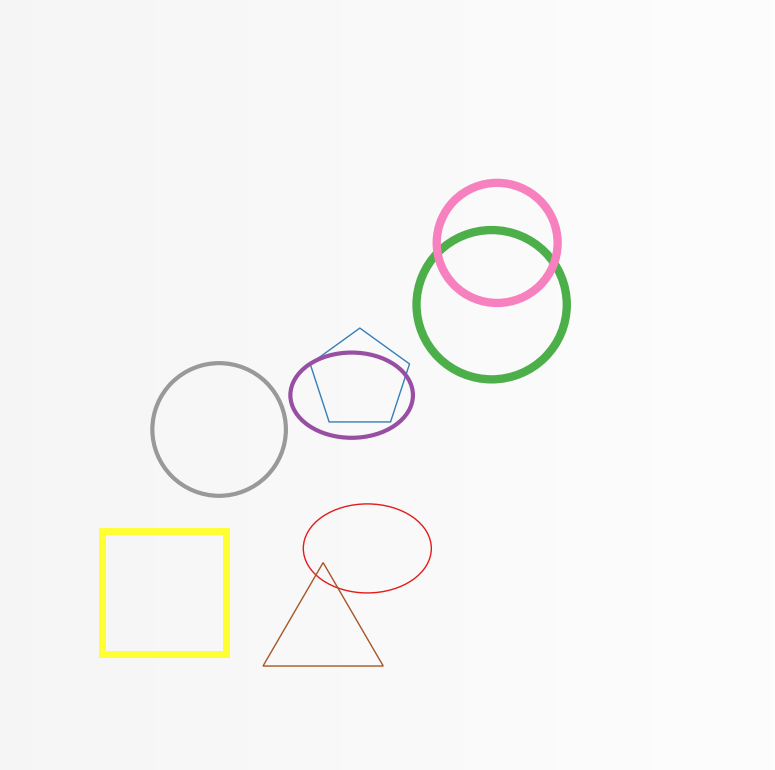[{"shape": "oval", "thickness": 0.5, "radius": 0.41, "center": [0.474, 0.288]}, {"shape": "pentagon", "thickness": 0.5, "radius": 0.34, "center": [0.464, 0.507]}, {"shape": "circle", "thickness": 3, "radius": 0.48, "center": [0.634, 0.604]}, {"shape": "oval", "thickness": 1.5, "radius": 0.4, "center": [0.454, 0.487]}, {"shape": "square", "thickness": 2.5, "radius": 0.4, "center": [0.211, 0.23]}, {"shape": "triangle", "thickness": 0.5, "radius": 0.45, "center": [0.417, 0.18]}, {"shape": "circle", "thickness": 3, "radius": 0.39, "center": [0.641, 0.685]}, {"shape": "circle", "thickness": 1.5, "radius": 0.43, "center": [0.283, 0.442]}]